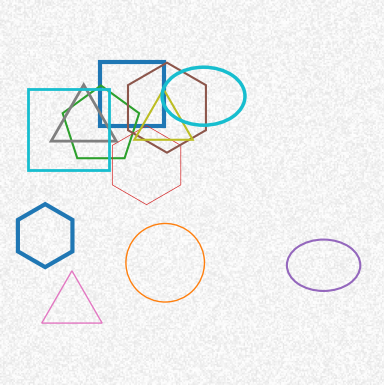[{"shape": "square", "thickness": 3, "radius": 0.42, "center": [0.343, 0.757]}, {"shape": "hexagon", "thickness": 3, "radius": 0.41, "center": [0.117, 0.388]}, {"shape": "circle", "thickness": 1, "radius": 0.51, "center": [0.429, 0.318]}, {"shape": "pentagon", "thickness": 1.5, "radius": 0.52, "center": [0.262, 0.674]}, {"shape": "hexagon", "thickness": 0.5, "radius": 0.51, "center": [0.381, 0.571]}, {"shape": "oval", "thickness": 1.5, "radius": 0.48, "center": [0.84, 0.311]}, {"shape": "hexagon", "thickness": 1.5, "radius": 0.58, "center": [0.434, 0.72]}, {"shape": "triangle", "thickness": 1, "radius": 0.45, "center": [0.187, 0.206]}, {"shape": "triangle", "thickness": 2, "radius": 0.49, "center": [0.217, 0.682]}, {"shape": "triangle", "thickness": 1.5, "radius": 0.44, "center": [0.425, 0.681]}, {"shape": "square", "thickness": 2, "radius": 0.53, "center": [0.178, 0.665]}, {"shape": "oval", "thickness": 2.5, "radius": 0.54, "center": [0.529, 0.75]}]